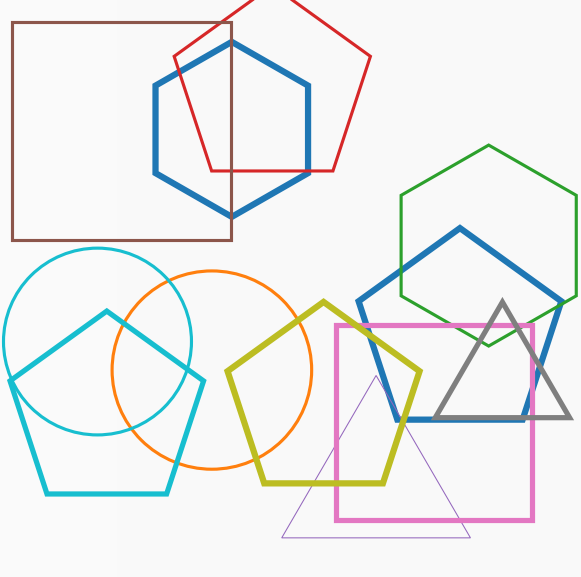[{"shape": "pentagon", "thickness": 3, "radius": 0.92, "center": [0.791, 0.421]}, {"shape": "hexagon", "thickness": 3, "radius": 0.76, "center": [0.399, 0.775]}, {"shape": "circle", "thickness": 1.5, "radius": 0.86, "center": [0.365, 0.358]}, {"shape": "hexagon", "thickness": 1.5, "radius": 0.87, "center": [0.841, 0.574]}, {"shape": "pentagon", "thickness": 1.5, "radius": 0.89, "center": [0.468, 0.847]}, {"shape": "triangle", "thickness": 0.5, "radius": 0.94, "center": [0.647, 0.162]}, {"shape": "square", "thickness": 1.5, "radius": 0.94, "center": [0.209, 0.772]}, {"shape": "square", "thickness": 2.5, "radius": 0.84, "center": [0.747, 0.268]}, {"shape": "triangle", "thickness": 2.5, "radius": 0.67, "center": [0.864, 0.343]}, {"shape": "pentagon", "thickness": 3, "radius": 0.87, "center": [0.557, 0.303]}, {"shape": "pentagon", "thickness": 2.5, "radius": 0.88, "center": [0.184, 0.285]}, {"shape": "circle", "thickness": 1.5, "radius": 0.81, "center": [0.168, 0.408]}]